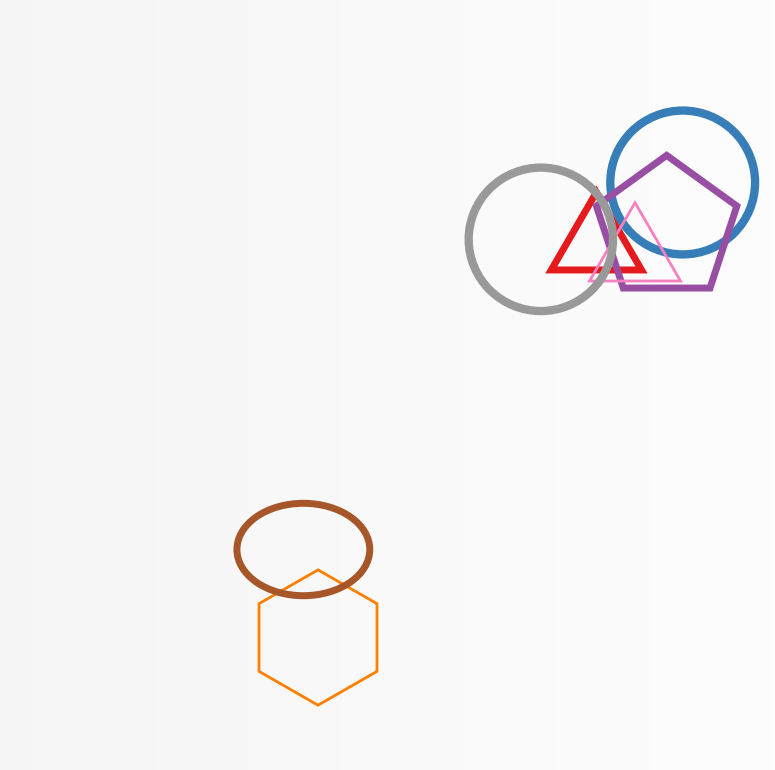[{"shape": "triangle", "thickness": 2.5, "radius": 0.34, "center": [0.77, 0.683]}, {"shape": "circle", "thickness": 3, "radius": 0.47, "center": [0.881, 0.763]}, {"shape": "pentagon", "thickness": 2.5, "radius": 0.48, "center": [0.86, 0.703]}, {"shape": "hexagon", "thickness": 1, "radius": 0.44, "center": [0.41, 0.172]}, {"shape": "oval", "thickness": 2.5, "radius": 0.43, "center": [0.391, 0.286]}, {"shape": "triangle", "thickness": 1, "radius": 0.34, "center": [0.819, 0.669]}, {"shape": "circle", "thickness": 3, "radius": 0.47, "center": [0.698, 0.689]}]